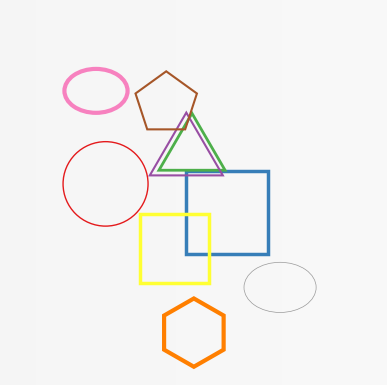[{"shape": "circle", "thickness": 1, "radius": 0.55, "center": [0.272, 0.522]}, {"shape": "square", "thickness": 2.5, "radius": 0.53, "center": [0.586, 0.448]}, {"shape": "triangle", "thickness": 2, "radius": 0.49, "center": [0.495, 0.607]}, {"shape": "triangle", "thickness": 1.5, "radius": 0.54, "center": [0.481, 0.599]}, {"shape": "hexagon", "thickness": 3, "radius": 0.44, "center": [0.5, 0.136]}, {"shape": "square", "thickness": 2.5, "radius": 0.45, "center": [0.45, 0.354]}, {"shape": "pentagon", "thickness": 1.5, "radius": 0.42, "center": [0.429, 0.731]}, {"shape": "oval", "thickness": 3, "radius": 0.41, "center": [0.248, 0.764]}, {"shape": "oval", "thickness": 0.5, "radius": 0.47, "center": [0.723, 0.254]}]